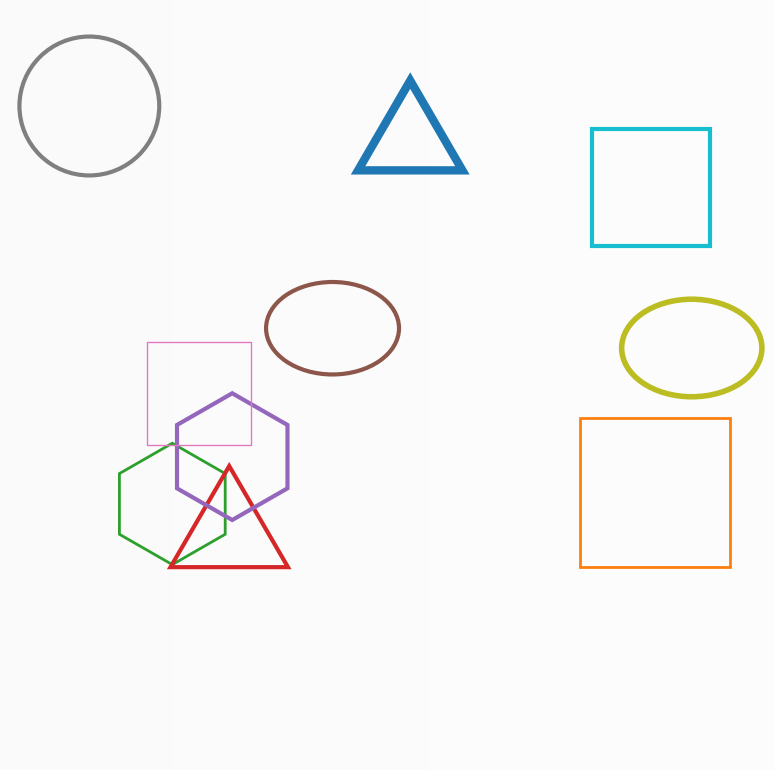[{"shape": "triangle", "thickness": 3, "radius": 0.39, "center": [0.529, 0.818]}, {"shape": "square", "thickness": 1, "radius": 0.48, "center": [0.846, 0.361]}, {"shape": "hexagon", "thickness": 1, "radius": 0.39, "center": [0.222, 0.346]}, {"shape": "triangle", "thickness": 1.5, "radius": 0.44, "center": [0.296, 0.307]}, {"shape": "hexagon", "thickness": 1.5, "radius": 0.41, "center": [0.3, 0.407]}, {"shape": "oval", "thickness": 1.5, "radius": 0.43, "center": [0.429, 0.574]}, {"shape": "square", "thickness": 0.5, "radius": 0.33, "center": [0.257, 0.489]}, {"shape": "circle", "thickness": 1.5, "radius": 0.45, "center": [0.115, 0.862]}, {"shape": "oval", "thickness": 2, "radius": 0.45, "center": [0.893, 0.548]}, {"shape": "square", "thickness": 1.5, "radius": 0.38, "center": [0.84, 0.757]}]